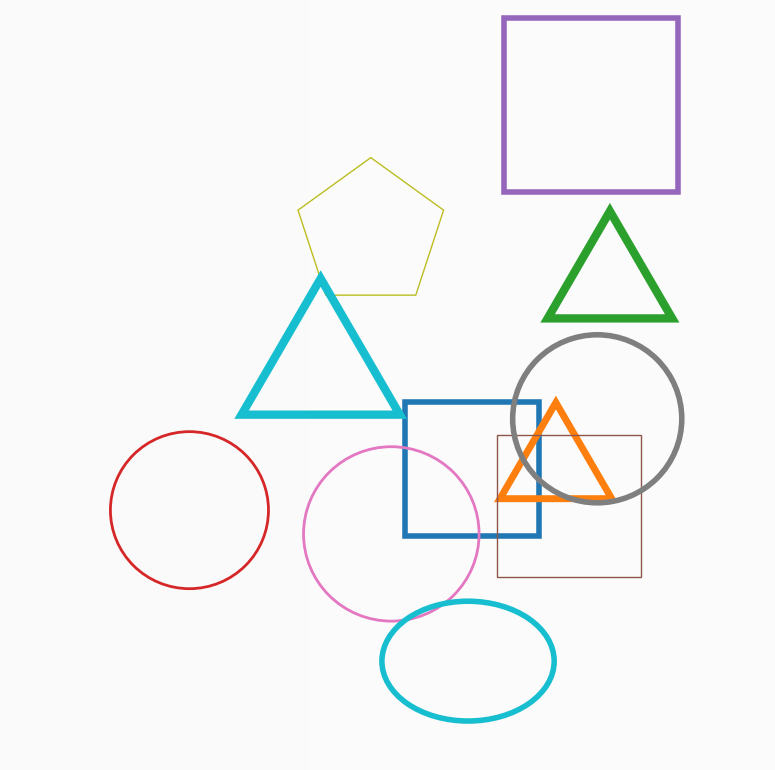[{"shape": "square", "thickness": 2, "radius": 0.43, "center": [0.609, 0.391]}, {"shape": "triangle", "thickness": 2.5, "radius": 0.42, "center": [0.717, 0.394]}, {"shape": "triangle", "thickness": 3, "radius": 0.46, "center": [0.787, 0.633]}, {"shape": "circle", "thickness": 1, "radius": 0.51, "center": [0.244, 0.337]}, {"shape": "square", "thickness": 2, "radius": 0.56, "center": [0.762, 0.864]}, {"shape": "square", "thickness": 0.5, "radius": 0.46, "center": [0.734, 0.343]}, {"shape": "circle", "thickness": 1, "radius": 0.57, "center": [0.505, 0.307]}, {"shape": "circle", "thickness": 2, "radius": 0.55, "center": [0.771, 0.456]}, {"shape": "pentagon", "thickness": 0.5, "radius": 0.49, "center": [0.478, 0.697]}, {"shape": "oval", "thickness": 2, "radius": 0.56, "center": [0.604, 0.141]}, {"shape": "triangle", "thickness": 3, "radius": 0.59, "center": [0.414, 0.52]}]